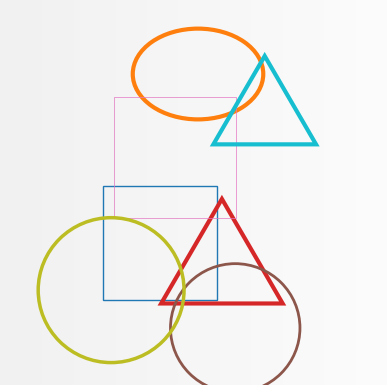[{"shape": "square", "thickness": 1, "radius": 0.74, "center": [0.412, 0.368]}, {"shape": "oval", "thickness": 3, "radius": 0.84, "center": [0.511, 0.808]}, {"shape": "triangle", "thickness": 3, "radius": 0.9, "center": [0.573, 0.302]}, {"shape": "circle", "thickness": 2, "radius": 0.84, "center": [0.607, 0.148]}, {"shape": "square", "thickness": 0.5, "radius": 0.79, "center": [0.452, 0.591]}, {"shape": "circle", "thickness": 2.5, "radius": 0.94, "center": [0.287, 0.246]}, {"shape": "triangle", "thickness": 3, "radius": 0.76, "center": [0.683, 0.702]}]